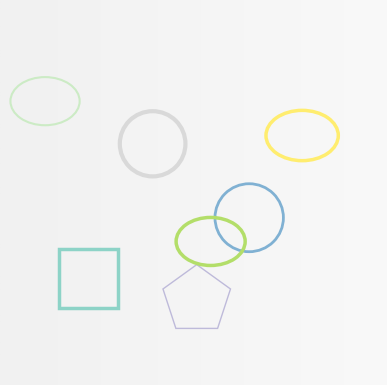[{"shape": "square", "thickness": 2.5, "radius": 0.38, "center": [0.227, 0.276]}, {"shape": "pentagon", "thickness": 1, "radius": 0.46, "center": [0.508, 0.221]}, {"shape": "circle", "thickness": 2, "radius": 0.44, "center": [0.643, 0.434]}, {"shape": "oval", "thickness": 2.5, "radius": 0.45, "center": [0.544, 0.373]}, {"shape": "circle", "thickness": 3, "radius": 0.42, "center": [0.394, 0.627]}, {"shape": "oval", "thickness": 1.5, "radius": 0.45, "center": [0.116, 0.737]}, {"shape": "oval", "thickness": 2.5, "radius": 0.47, "center": [0.78, 0.648]}]